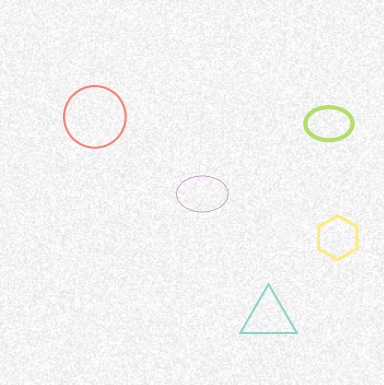[{"shape": "triangle", "thickness": 1.5, "radius": 0.42, "center": [0.698, 0.177]}, {"shape": "circle", "thickness": 1.5, "radius": 0.4, "center": [0.246, 0.696]}, {"shape": "oval", "thickness": 3, "radius": 0.31, "center": [0.854, 0.679]}, {"shape": "oval", "thickness": 0.5, "radius": 0.33, "center": [0.526, 0.496]}, {"shape": "hexagon", "thickness": 2, "radius": 0.29, "center": [0.877, 0.383]}]